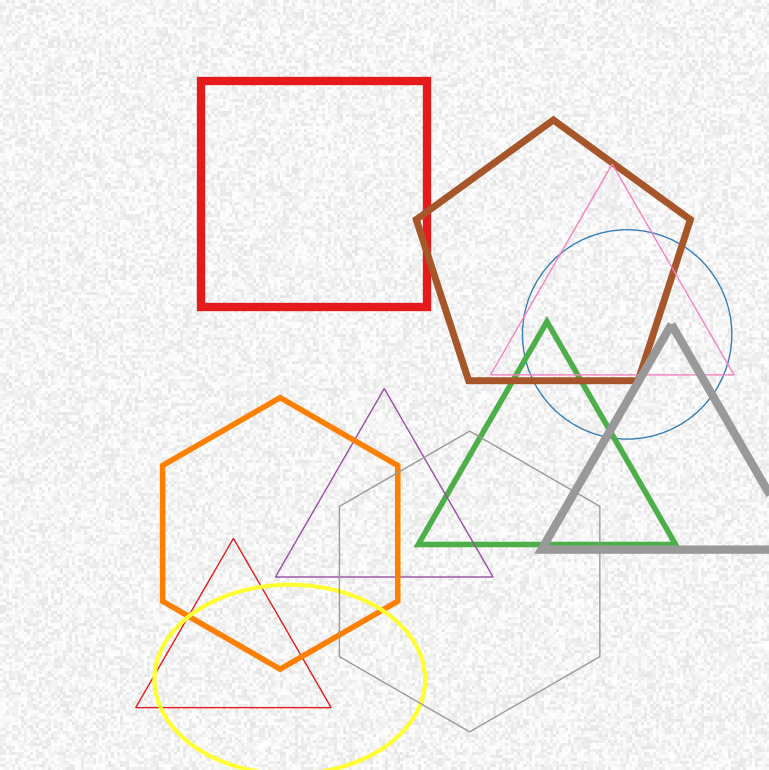[{"shape": "triangle", "thickness": 0.5, "radius": 0.73, "center": [0.303, 0.154]}, {"shape": "square", "thickness": 3, "radius": 0.73, "center": [0.408, 0.748]}, {"shape": "circle", "thickness": 0.5, "radius": 0.68, "center": [0.814, 0.566]}, {"shape": "triangle", "thickness": 2, "radius": 0.96, "center": [0.71, 0.389]}, {"shape": "triangle", "thickness": 0.5, "radius": 0.82, "center": [0.499, 0.332]}, {"shape": "hexagon", "thickness": 2, "radius": 0.88, "center": [0.364, 0.307]}, {"shape": "oval", "thickness": 1.5, "radius": 0.88, "center": [0.376, 0.118]}, {"shape": "pentagon", "thickness": 2.5, "radius": 0.94, "center": [0.719, 0.657]}, {"shape": "triangle", "thickness": 0.5, "radius": 0.91, "center": [0.795, 0.604]}, {"shape": "hexagon", "thickness": 0.5, "radius": 0.98, "center": [0.61, 0.245]}, {"shape": "triangle", "thickness": 3, "radius": 0.98, "center": [0.872, 0.384]}]